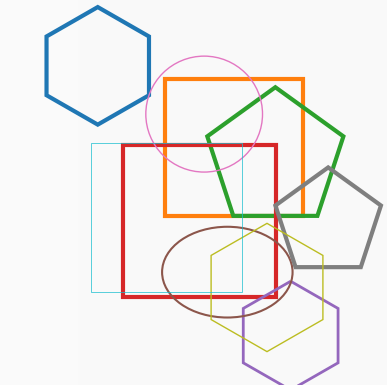[{"shape": "hexagon", "thickness": 3, "radius": 0.76, "center": [0.252, 0.829]}, {"shape": "square", "thickness": 3, "radius": 0.89, "center": [0.605, 0.618]}, {"shape": "pentagon", "thickness": 3, "radius": 0.92, "center": [0.711, 0.589]}, {"shape": "square", "thickness": 3, "radius": 0.99, "center": [0.515, 0.426]}, {"shape": "hexagon", "thickness": 2, "radius": 0.71, "center": [0.75, 0.128]}, {"shape": "oval", "thickness": 1.5, "radius": 0.84, "center": [0.587, 0.293]}, {"shape": "circle", "thickness": 1, "radius": 0.75, "center": [0.527, 0.704]}, {"shape": "pentagon", "thickness": 3, "radius": 0.72, "center": [0.847, 0.422]}, {"shape": "hexagon", "thickness": 1, "radius": 0.83, "center": [0.689, 0.253]}, {"shape": "square", "thickness": 0.5, "radius": 0.97, "center": [0.43, 0.435]}]